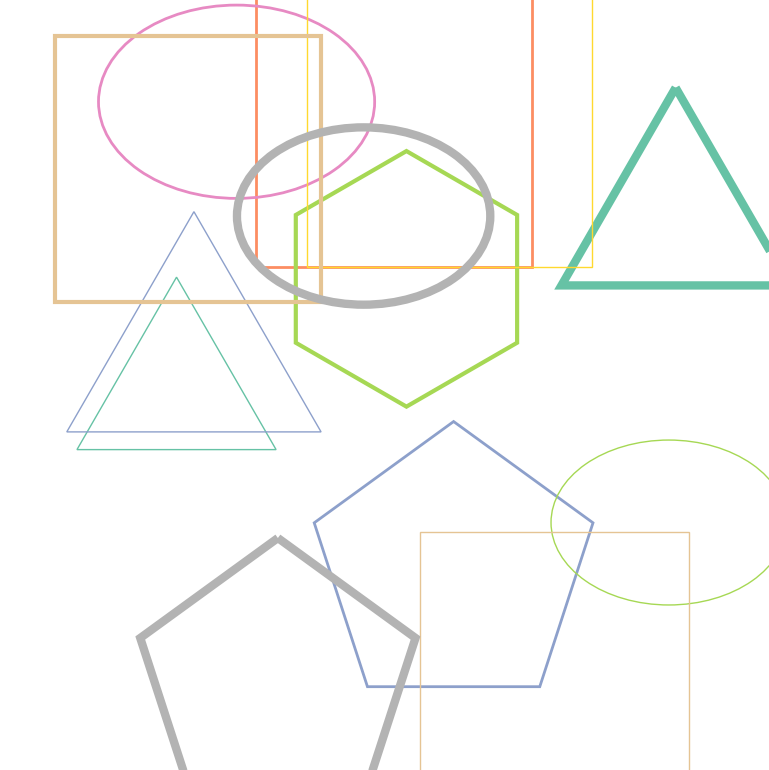[{"shape": "triangle", "thickness": 3, "radius": 0.86, "center": [0.877, 0.715]}, {"shape": "triangle", "thickness": 0.5, "radius": 0.75, "center": [0.229, 0.491]}, {"shape": "square", "thickness": 1, "radius": 0.9, "center": [0.512, 0.833]}, {"shape": "triangle", "thickness": 0.5, "radius": 0.95, "center": [0.252, 0.534]}, {"shape": "pentagon", "thickness": 1, "radius": 0.95, "center": [0.589, 0.262]}, {"shape": "oval", "thickness": 1, "radius": 0.9, "center": [0.307, 0.868]}, {"shape": "hexagon", "thickness": 1.5, "radius": 0.83, "center": [0.528, 0.638]}, {"shape": "oval", "thickness": 0.5, "radius": 0.76, "center": [0.869, 0.321]}, {"shape": "square", "thickness": 0.5, "radius": 0.93, "center": [0.584, 0.839]}, {"shape": "square", "thickness": 0.5, "radius": 0.87, "center": [0.72, 0.135]}, {"shape": "square", "thickness": 1.5, "radius": 0.86, "center": [0.244, 0.78]}, {"shape": "pentagon", "thickness": 3, "radius": 0.94, "center": [0.361, 0.113]}, {"shape": "oval", "thickness": 3, "radius": 0.82, "center": [0.472, 0.719]}]